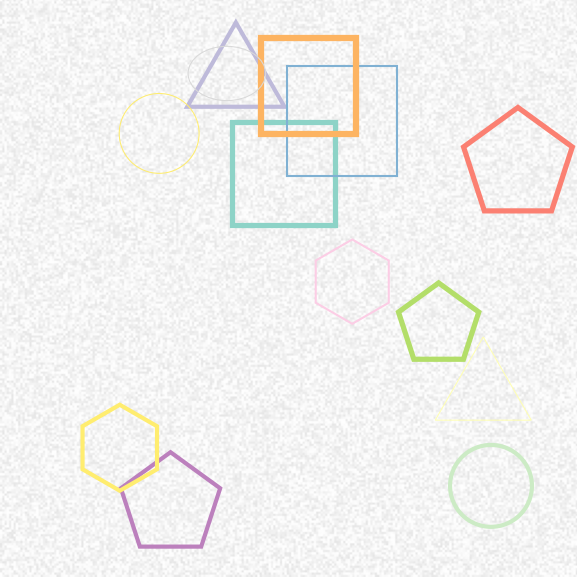[{"shape": "square", "thickness": 2.5, "radius": 0.45, "center": [0.491, 0.698]}, {"shape": "triangle", "thickness": 0.5, "radius": 0.48, "center": [0.837, 0.32]}, {"shape": "triangle", "thickness": 2, "radius": 0.49, "center": [0.408, 0.863]}, {"shape": "pentagon", "thickness": 2.5, "radius": 0.5, "center": [0.897, 0.714]}, {"shape": "square", "thickness": 1, "radius": 0.47, "center": [0.592, 0.79]}, {"shape": "square", "thickness": 3, "radius": 0.41, "center": [0.534, 0.85]}, {"shape": "pentagon", "thickness": 2.5, "radius": 0.37, "center": [0.76, 0.436]}, {"shape": "hexagon", "thickness": 1, "radius": 0.37, "center": [0.61, 0.511]}, {"shape": "oval", "thickness": 0.5, "radius": 0.34, "center": [0.393, 0.872]}, {"shape": "pentagon", "thickness": 2, "radius": 0.45, "center": [0.295, 0.126]}, {"shape": "circle", "thickness": 2, "radius": 0.35, "center": [0.85, 0.158]}, {"shape": "hexagon", "thickness": 2, "radius": 0.37, "center": [0.207, 0.224]}, {"shape": "circle", "thickness": 0.5, "radius": 0.35, "center": [0.276, 0.768]}]